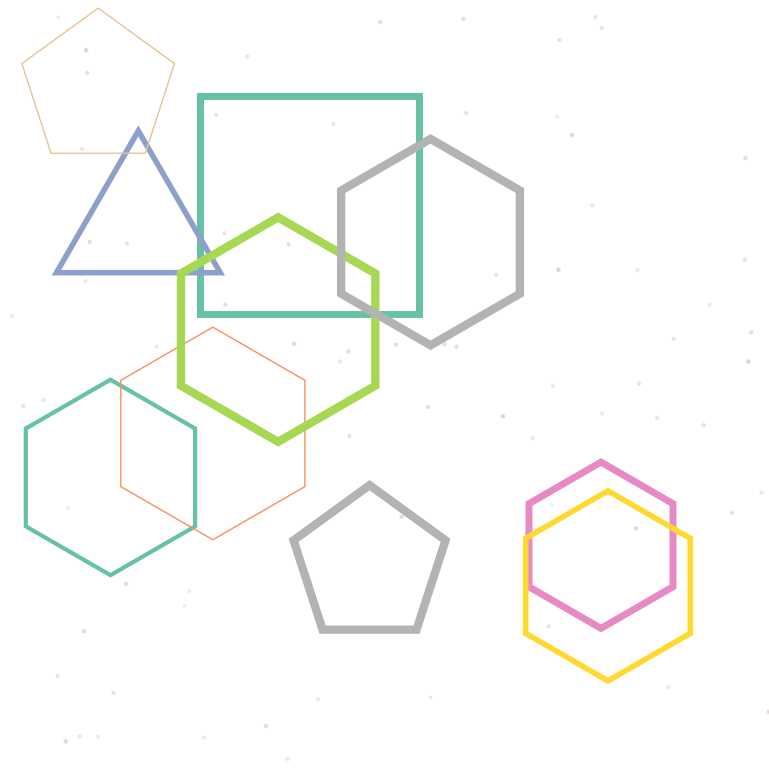[{"shape": "hexagon", "thickness": 1.5, "radius": 0.63, "center": [0.143, 0.38]}, {"shape": "square", "thickness": 2.5, "radius": 0.71, "center": [0.402, 0.733]}, {"shape": "hexagon", "thickness": 0.5, "radius": 0.69, "center": [0.276, 0.437]}, {"shape": "triangle", "thickness": 2, "radius": 0.61, "center": [0.18, 0.707]}, {"shape": "hexagon", "thickness": 2.5, "radius": 0.54, "center": [0.78, 0.292]}, {"shape": "hexagon", "thickness": 3, "radius": 0.73, "center": [0.361, 0.572]}, {"shape": "hexagon", "thickness": 2, "radius": 0.62, "center": [0.79, 0.239]}, {"shape": "pentagon", "thickness": 0.5, "radius": 0.52, "center": [0.127, 0.885]}, {"shape": "pentagon", "thickness": 3, "radius": 0.52, "center": [0.48, 0.266]}, {"shape": "hexagon", "thickness": 3, "radius": 0.67, "center": [0.559, 0.686]}]